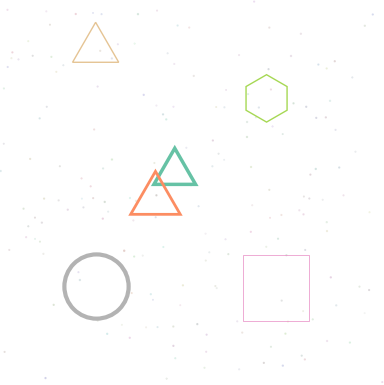[{"shape": "triangle", "thickness": 2.5, "radius": 0.31, "center": [0.454, 0.552]}, {"shape": "triangle", "thickness": 2, "radius": 0.37, "center": [0.404, 0.48]}, {"shape": "square", "thickness": 0.5, "radius": 0.43, "center": [0.716, 0.252]}, {"shape": "hexagon", "thickness": 1, "radius": 0.31, "center": [0.692, 0.744]}, {"shape": "triangle", "thickness": 1, "radius": 0.35, "center": [0.248, 0.873]}, {"shape": "circle", "thickness": 3, "radius": 0.42, "center": [0.251, 0.256]}]